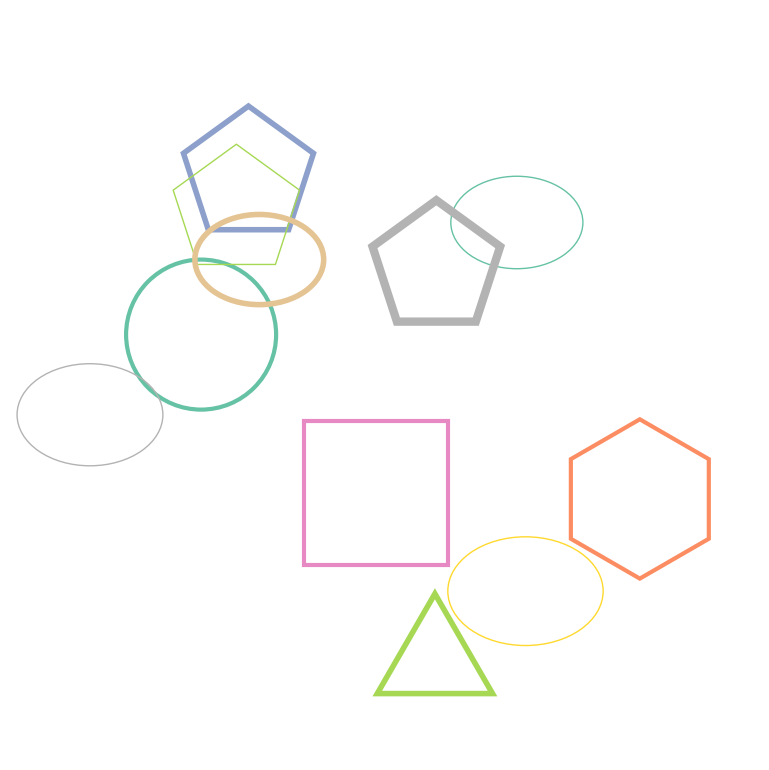[{"shape": "circle", "thickness": 1.5, "radius": 0.49, "center": [0.261, 0.565]}, {"shape": "oval", "thickness": 0.5, "radius": 0.43, "center": [0.671, 0.711]}, {"shape": "hexagon", "thickness": 1.5, "radius": 0.52, "center": [0.831, 0.352]}, {"shape": "pentagon", "thickness": 2, "radius": 0.44, "center": [0.323, 0.773]}, {"shape": "square", "thickness": 1.5, "radius": 0.47, "center": [0.488, 0.359]}, {"shape": "pentagon", "thickness": 0.5, "radius": 0.43, "center": [0.307, 0.726]}, {"shape": "triangle", "thickness": 2, "radius": 0.43, "center": [0.565, 0.142]}, {"shape": "oval", "thickness": 0.5, "radius": 0.5, "center": [0.682, 0.232]}, {"shape": "oval", "thickness": 2, "radius": 0.42, "center": [0.337, 0.663]}, {"shape": "oval", "thickness": 0.5, "radius": 0.47, "center": [0.117, 0.461]}, {"shape": "pentagon", "thickness": 3, "radius": 0.44, "center": [0.567, 0.653]}]